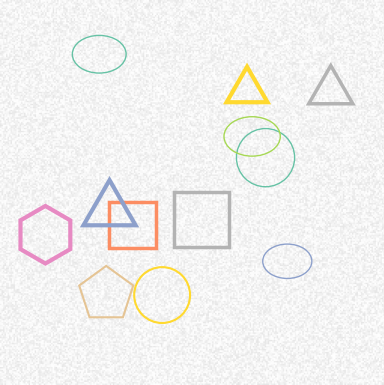[{"shape": "oval", "thickness": 1, "radius": 0.35, "center": [0.258, 0.859]}, {"shape": "circle", "thickness": 1, "radius": 0.38, "center": [0.69, 0.591]}, {"shape": "square", "thickness": 2.5, "radius": 0.3, "center": [0.344, 0.415]}, {"shape": "triangle", "thickness": 3, "radius": 0.39, "center": [0.285, 0.454]}, {"shape": "oval", "thickness": 1, "radius": 0.32, "center": [0.746, 0.321]}, {"shape": "hexagon", "thickness": 3, "radius": 0.37, "center": [0.118, 0.39]}, {"shape": "oval", "thickness": 1, "radius": 0.37, "center": [0.655, 0.646]}, {"shape": "circle", "thickness": 1.5, "radius": 0.36, "center": [0.421, 0.234]}, {"shape": "triangle", "thickness": 3, "radius": 0.31, "center": [0.642, 0.765]}, {"shape": "pentagon", "thickness": 1.5, "radius": 0.37, "center": [0.276, 0.236]}, {"shape": "triangle", "thickness": 2.5, "radius": 0.33, "center": [0.859, 0.764]}, {"shape": "square", "thickness": 2.5, "radius": 0.36, "center": [0.523, 0.43]}]